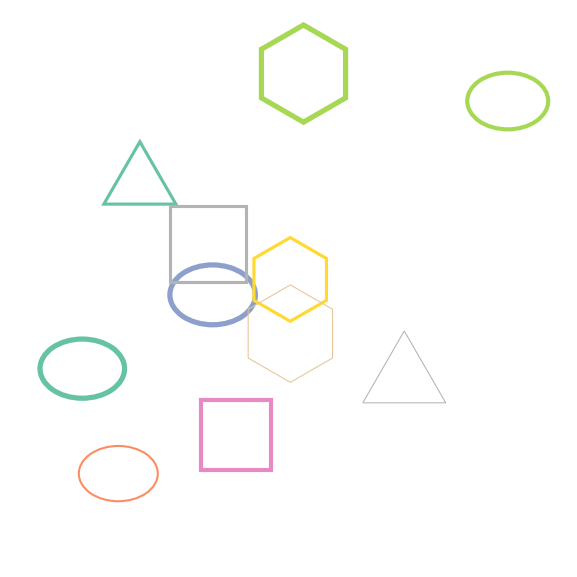[{"shape": "triangle", "thickness": 1.5, "radius": 0.36, "center": [0.242, 0.682]}, {"shape": "oval", "thickness": 2.5, "radius": 0.37, "center": [0.142, 0.361]}, {"shape": "oval", "thickness": 1, "radius": 0.34, "center": [0.205, 0.179]}, {"shape": "oval", "thickness": 2.5, "radius": 0.37, "center": [0.368, 0.489]}, {"shape": "square", "thickness": 2, "radius": 0.3, "center": [0.409, 0.246]}, {"shape": "oval", "thickness": 2, "radius": 0.35, "center": [0.879, 0.824]}, {"shape": "hexagon", "thickness": 2.5, "radius": 0.42, "center": [0.526, 0.872]}, {"shape": "hexagon", "thickness": 1.5, "radius": 0.36, "center": [0.503, 0.515]}, {"shape": "hexagon", "thickness": 0.5, "radius": 0.42, "center": [0.503, 0.421]}, {"shape": "square", "thickness": 1.5, "radius": 0.33, "center": [0.36, 0.576]}, {"shape": "triangle", "thickness": 0.5, "radius": 0.41, "center": [0.7, 0.343]}]